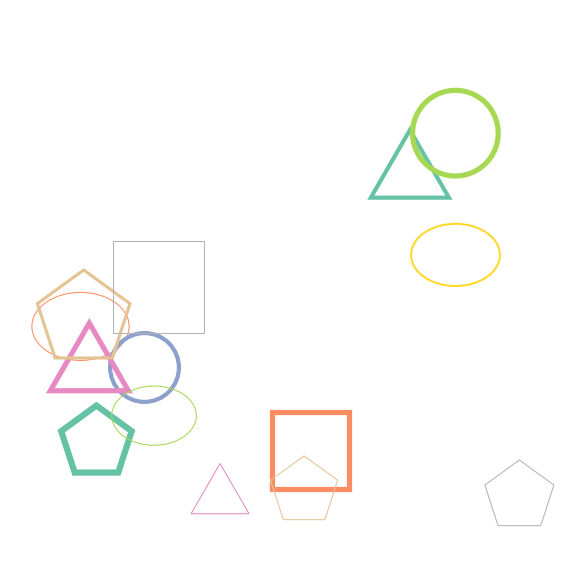[{"shape": "triangle", "thickness": 2, "radius": 0.39, "center": [0.71, 0.696]}, {"shape": "pentagon", "thickness": 3, "radius": 0.32, "center": [0.167, 0.233]}, {"shape": "square", "thickness": 2.5, "radius": 0.33, "center": [0.538, 0.22]}, {"shape": "oval", "thickness": 0.5, "radius": 0.42, "center": [0.139, 0.434]}, {"shape": "circle", "thickness": 2, "radius": 0.3, "center": [0.25, 0.363]}, {"shape": "triangle", "thickness": 2.5, "radius": 0.39, "center": [0.155, 0.362]}, {"shape": "triangle", "thickness": 0.5, "radius": 0.29, "center": [0.381, 0.139]}, {"shape": "oval", "thickness": 0.5, "radius": 0.37, "center": [0.267, 0.279]}, {"shape": "circle", "thickness": 2.5, "radius": 0.37, "center": [0.789, 0.769]}, {"shape": "oval", "thickness": 1, "radius": 0.38, "center": [0.789, 0.558]}, {"shape": "pentagon", "thickness": 0.5, "radius": 0.31, "center": [0.527, 0.149]}, {"shape": "pentagon", "thickness": 1.5, "radius": 0.42, "center": [0.145, 0.447]}, {"shape": "square", "thickness": 0.5, "radius": 0.4, "center": [0.275, 0.502]}, {"shape": "pentagon", "thickness": 0.5, "radius": 0.31, "center": [0.899, 0.14]}]